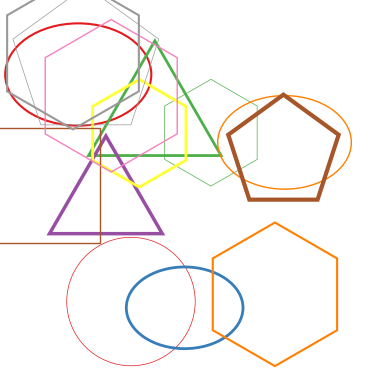[{"shape": "oval", "thickness": 1.5, "radius": 0.95, "center": [0.203, 0.806]}, {"shape": "circle", "thickness": 0.5, "radius": 0.83, "center": [0.34, 0.217]}, {"shape": "oval", "thickness": 2, "radius": 0.76, "center": [0.48, 0.201]}, {"shape": "hexagon", "thickness": 0.5, "radius": 0.69, "center": [0.548, 0.655]}, {"shape": "triangle", "thickness": 2, "radius": 0.99, "center": [0.402, 0.695]}, {"shape": "triangle", "thickness": 2.5, "radius": 0.85, "center": [0.275, 0.478]}, {"shape": "hexagon", "thickness": 1.5, "radius": 0.93, "center": [0.714, 0.236]}, {"shape": "oval", "thickness": 1, "radius": 0.87, "center": [0.739, 0.63]}, {"shape": "hexagon", "thickness": 2, "radius": 0.7, "center": [0.362, 0.654]}, {"shape": "square", "thickness": 1, "radius": 0.75, "center": [0.11, 0.519]}, {"shape": "pentagon", "thickness": 3, "radius": 0.75, "center": [0.736, 0.603]}, {"shape": "hexagon", "thickness": 1, "radius": 0.99, "center": [0.289, 0.751]}, {"shape": "pentagon", "thickness": 0.5, "radius": 1.0, "center": [0.223, 0.837]}, {"shape": "hexagon", "thickness": 1.5, "radius": 0.99, "center": [0.19, 0.862]}]